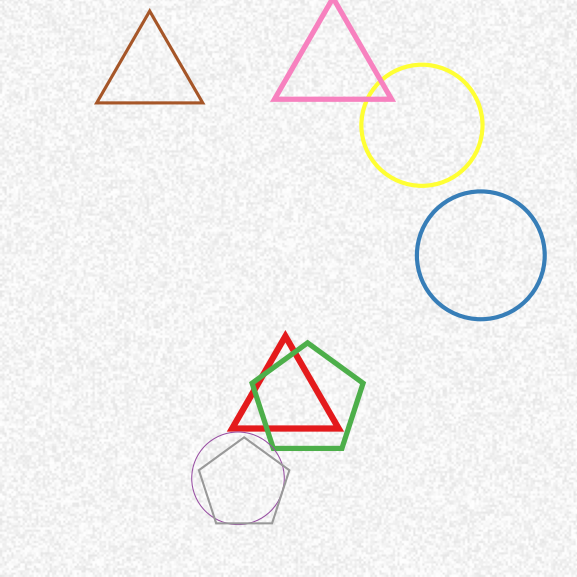[{"shape": "triangle", "thickness": 3, "radius": 0.53, "center": [0.494, 0.31]}, {"shape": "circle", "thickness": 2, "radius": 0.55, "center": [0.833, 0.557]}, {"shape": "pentagon", "thickness": 2.5, "radius": 0.51, "center": [0.533, 0.304]}, {"shape": "circle", "thickness": 0.5, "radius": 0.4, "center": [0.412, 0.171]}, {"shape": "circle", "thickness": 2, "radius": 0.52, "center": [0.731, 0.782]}, {"shape": "triangle", "thickness": 1.5, "radius": 0.53, "center": [0.259, 0.874]}, {"shape": "triangle", "thickness": 2.5, "radius": 0.59, "center": [0.577, 0.886]}, {"shape": "pentagon", "thickness": 1, "radius": 0.41, "center": [0.423, 0.159]}]